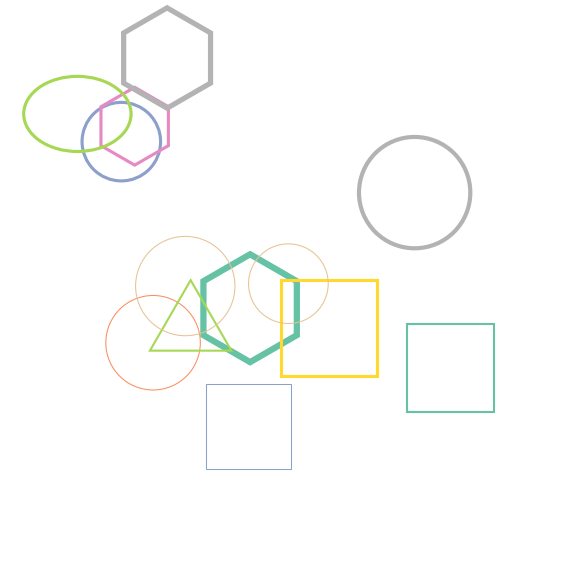[{"shape": "hexagon", "thickness": 3, "radius": 0.47, "center": [0.433, 0.465]}, {"shape": "square", "thickness": 1, "radius": 0.38, "center": [0.78, 0.362]}, {"shape": "circle", "thickness": 0.5, "radius": 0.41, "center": [0.265, 0.406]}, {"shape": "circle", "thickness": 1.5, "radius": 0.34, "center": [0.21, 0.754]}, {"shape": "square", "thickness": 0.5, "radius": 0.37, "center": [0.43, 0.26]}, {"shape": "hexagon", "thickness": 1.5, "radius": 0.34, "center": [0.233, 0.781]}, {"shape": "triangle", "thickness": 1, "radius": 0.41, "center": [0.33, 0.433]}, {"shape": "oval", "thickness": 1.5, "radius": 0.46, "center": [0.134, 0.802]}, {"shape": "square", "thickness": 1.5, "radius": 0.42, "center": [0.57, 0.431]}, {"shape": "circle", "thickness": 0.5, "radius": 0.34, "center": [0.499, 0.508]}, {"shape": "circle", "thickness": 0.5, "radius": 0.43, "center": [0.321, 0.504]}, {"shape": "circle", "thickness": 2, "radius": 0.48, "center": [0.718, 0.666]}, {"shape": "hexagon", "thickness": 2.5, "radius": 0.43, "center": [0.289, 0.899]}]